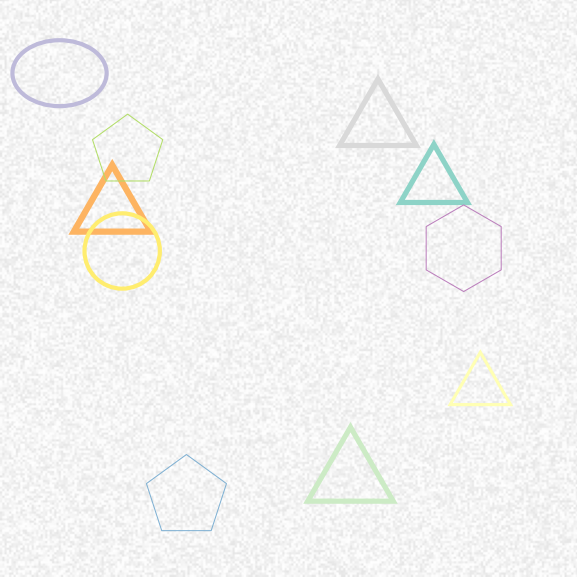[{"shape": "triangle", "thickness": 2.5, "radius": 0.34, "center": [0.751, 0.682]}, {"shape": "triangle", "thickness": 1.5, "radius": 0.3, "center": [0.832, 0.329]}, {"shape": "oval", "thickness": 2, "radius": 0.41, "center": [0.103, 0.872]}, {"shape": "pentagon", "thickness": 0.5, "radius": 0.36, "center": [0.323, 0.139]}, {"shape": "triangle", "thickness": 3, "radius": 0.38, "center": [0.194, 0.636]}, {"shape": "pentagon", "thickness": 0.5, "radius": 0.32, "center": [0.221, 0.738]}, {"shape": "triangle", "thickness": 2.5, "radius": 0.38, "center": [0.655, 0.786]}, {"shape": "hexagon", "thickness": 0.5, "radius": 0.38, "center": [0.803, 0.569]}, {"shape": "triangle", "thickness": 2.5, "radius": 0.43, "center": [0.607, 0.174]}, {"shape": "circle", "thickness": 2, "radius": 0.33, "center": [0.212, 0.565]}]